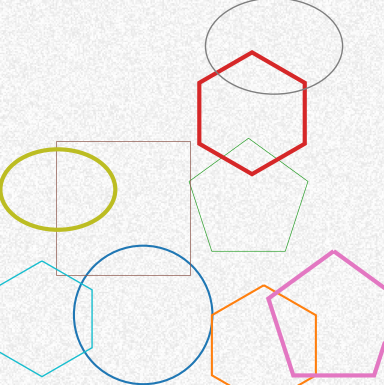[{"shape": "circle", "thickness": 1.5, "radius": 0.9, "center": [0.372, 0.182]}, {"shape": "hexagon", "thickness": 1.5, "radius": 0.78, "center": [0.685, 0.103]}, {"shape": "pentagon", "thickness": 0.5, "radius": 0.81, "center": [0.646, 0.479]}, {"shape": "hexagon", "thickness": 3, "radius": 0.79, "center": [0.655, 0.706]}, {"shape": "square", "thickness": 0.5, "radius": 0.87, "center": [0.32, 0.46]}, {"shape": "pentagon", "thickness": 3, "radius": 0.89, "center": [0.867, 0.169]}, {"shape": "oval", "thickness": 1, "radius": 0.89, "center": [0.712, 0.88]}, {"shape": "oval", "thickness": 3, "radius": 0.75, "center": [0.15, 0.508]}, {"shape": "hexagon", "thickness": 1, "radius": 0.75, "center": [0.109, 0.172]}]